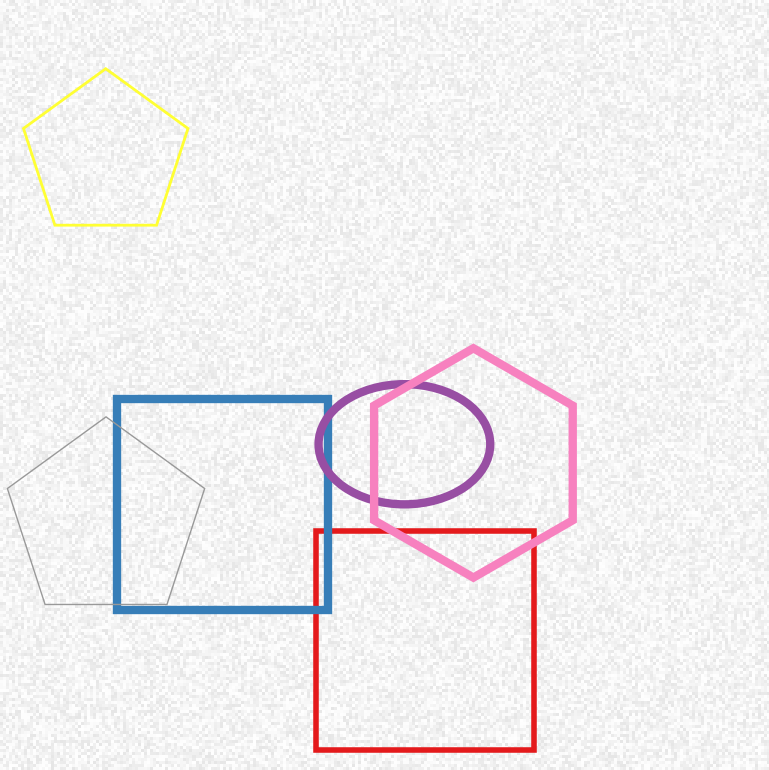[{"shape": "square", "thickness": 2, "radius": 0.71, "center": [0.552, 0.168]}, {"shape": "square", "thickness": 3, "radius": 0.69, "center": [0.289, 0.345]}, {"shape": "oval", "thickness": 3, "radius": 0.56, "center": [0.525, 0.423]}, {"shape": "pentagon", "thickness": 1, "radius": 0.56, "center": [0.137, 0.798]}, {"shape": "hexagon", "thickness": 3, "radius": 0.74, "center": [0.615, 0.399]}, {"shape": "pentagon", "thickness": 0.5, "radius": 0.67, "center": [0.138, 0.324]}]